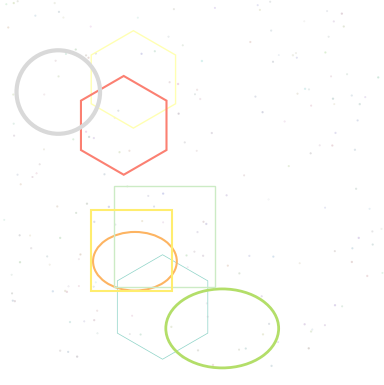[{"shape": "hexagon", "thickness": 0.5, "radius": 0.68, "center": [0.422, 0.203]}, {"shape": "hexagon", "thickness": 1, "radius": 0.63, "center": [0.346, 0.794]}, {"shape": "hexagon", "thickness": 1.5, "radius": 0.64, "center": [0.321, 0.674]}, {"shape": "oval", "thickness": 1.5, "radius": 0.54, "center": [0.35, 0.321]}, {"shape": "oval", "thickness": 2, "radius": 0.73, "center": [0.577, 0.147]}, {"shape": "circle", "thickness": 3, "radius": 0.54, "center": [0.151, 0.761]}, {"shape": "square", "thickness": 1, "radius": 0.66, "center": [0.427, 0.386]}, {"shape": "square", "thickness": 1.5, "radius": 0.53, "center": [0.341, 0.35]}]